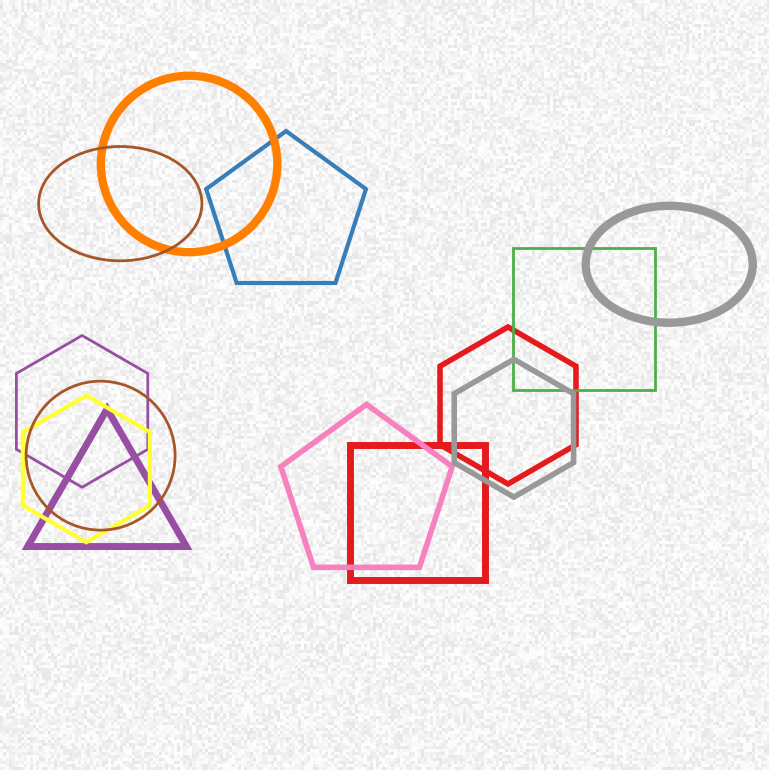[{"shape": "hexagon", "thickness": 2, "radius": 0.51, "center": [0.66, 0.473]}, {"shape": "square", "thickness": 2.5, "radius": 0.44, "center": [0.542, 0.334]}, {"shape": "pentagon", "thickness": 1.5, "radius": 0.55, "center": [0.372, 0.721]}, {"shape": "square", "thickness": 1, "radius": 0.46, "center": [0.758, 0.586]}, {"shape": "hexagon", "thickness": 1, "radius": 0.49, "center": [0.107, 0.466]}, {"shape": "triangle", "thickness": 2.5, "radius": 0.6, "center": [0.139, 0.35]}, {"shape": "circle", "thickness": 3, "radius": 0.57, "center": [0.246, 0.787]}, {"shape": "hexagon", "thickness": 1.5, "radius": 0.48, "center": [0.112, 0.391]}, {"shape": "circle", "thickness": 1, "radius": 0.48, "center": [0.131, 0.408]}, {"shape": "oval", "thickness": 1, "radius": 0.53, "center": [0.156, 0.736]}, {"shape": "pentagon", "thickness": 2, "radius": 0.58, "center": [0.476, 0.358]}, {"shape": "oval", "thickness": 3, "radius": 0.54, "center": [0.869, 0.657]}, {"shape": "hexagon", "thickness": 2, "radius": 0.45, "center": [0.667, 0.444]}]